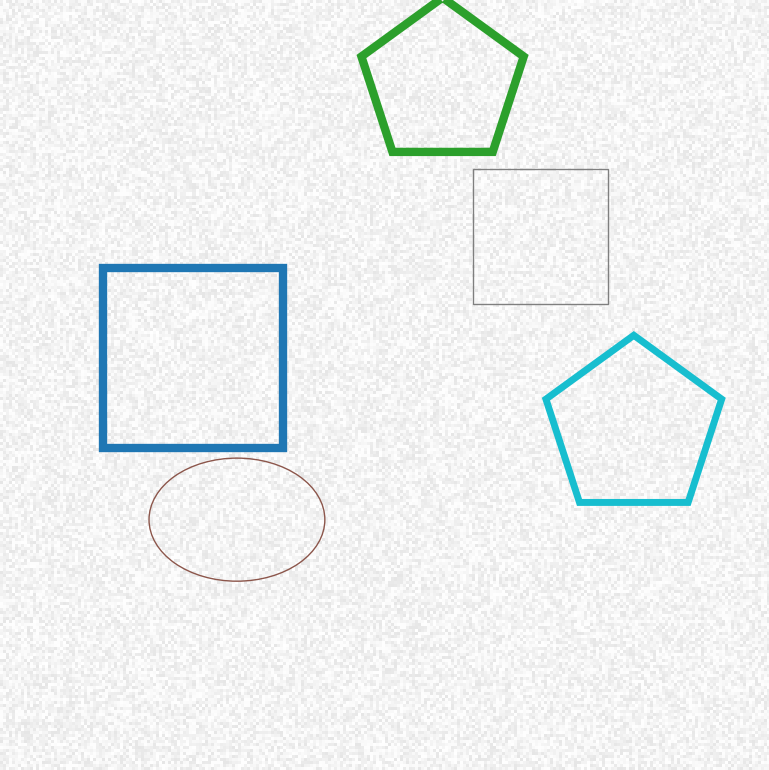[{"shape": "square", "thickness": 3, "radius": 0.59, "center": [0.251, 0.535]}, {"shape": "pentagon", "thickness": 3, "radius": 0.55, "center": [0.575, 0.892]}, {"shape": "oval", "thickness": 0.5, "radius": 0.57, "center": [0.308, 0.325]}, {"shape": "square", "thickness": 0.5, "radius": 0.44, "center": [0.702, 0.693]}, {"shape": "pentagon", "thickness": 2.5, "radius": 0.6, "center": [0.823, 0.445]}]